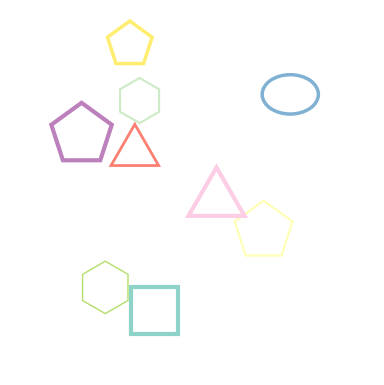[{"shape": "square", "thickness": 3, "radius": 0.3, "center": [0.402, 0.193]}, {"shape": "pentagon", "thickness": 1.5, "radius": 0.39, "center": [0.685, 0.4]}, {"shape": "triangle", "thickness": 2, "radius": 0.36, "center": [0.35, 0.606]}, {"shape": "oval", "thickness": 2.5, "radius": 0.36, "center": [0.754, 0.755]}, {"shape": "hexagon", "thickness": 1, "radius": 0.34, "center": [0.273, 0.254]}, {"shape": "triangle", "thickness": 3, "radius": 0.42, "center": [0.562, 0.481]}, {"shape": "pentagon", "thickness": 3, "radius": 0.41, "center": [0.212, 0.65]}, {"shape": "hexagon", "thickness": 1.5, "radius": 0.29, "center": [0.363, 0.739]}, {"shape": "pentagon", "thickness": 2.5, "radius": 0.31, "center": [0.337, 0.884]}]